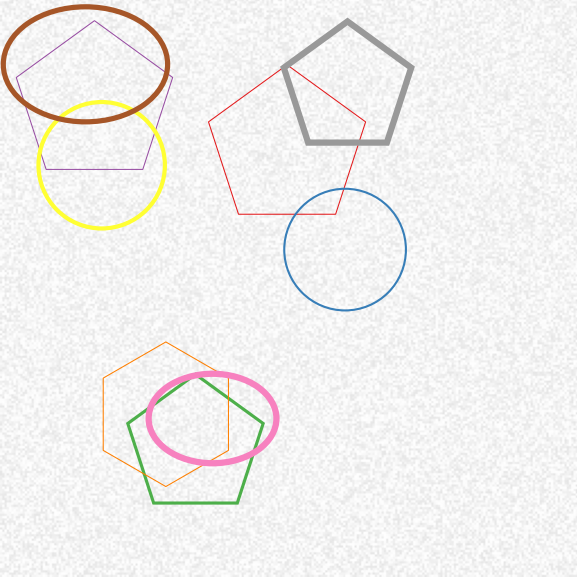[{"shape": "pentagon", "thickness": 0.5, "radius": 0.72, "center": [0.497, 0.744]}, {"shape": "circle", "thickness": 1, "radius": 0.53, "center": [0.598, 0.567]}, {"shape": "pentagon", "thickness": 1.5, "radius": 0.62, "center": [0.338, 0.228]}, {"shape": "pentagon", "thickness": 0.5, "radius": 0.71, "center": [0.164, 0.821]}, {"shape": "hexagon", "thickness": 0.5, "radius": 0.63, "center": [0.287, 0.282]}, {"shape": "circle", "thickness": 2, "radius": 0.55, "center": [0.176, 0.713]}, {"shape": "oval", "thickness": 2.5, "radius": 0.71, "center": [0.148, 0.888]}, {"shape": "oval", "thickness": 3, "radius": 0.55, "center": [0.368, 0.274]}, {"shape": "pentagon", "thickness": 3, "radius": 0.58, "center": [0.602, 0.846]}]